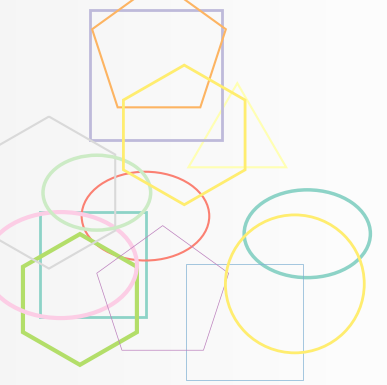[{"shape": "square", "thickness": 2, "radius": 0.68, "center": [0.239, 0.313]}, {"shape": "oval", "thickness": 2.5, "radius": 0.81, "center": [0.793, 0.393]}, {"shape": "triangle", "thickness": 1.5, "radius": 0.73, "center": [0.612, 0.638]}, {"shape": "square", "thickness": 2, "radius": 0.85, "center": [0.403, 0.805]}, {"shape": "oval", "thickness": 1.5, "radius": 0.82, "center": [0.375, 0.439]}, {"shape": "square", "thickness": 0.5, "radius": 0.75, "center": [0.631, 0.163]}, {"shape": "pentagon", "thickness": 1.5, "radius": 0.91, "center": [0.41, 0.868]}, {"shape": "hexagon", "thickness": 3, "radius": 0.85, "center": [0.206, 0.222]}, {"shape": "oval", "thickness": 3, "radius": 0.98, "center": [0.157, 0.311]}, {"shape": "hexagon", "thickness": 1.5, "radius": 0.99, "center": [0.126, 0.5]}, {"shape": "pentagon", "thickness": 0.5, "radius": 0.89, "center": [0.42, 0.235]}, {"shape": "oval", "thickness": 2.5, "radius": 0.69, "center": [0.25, 0.5]}, {"shape": "hexagon", "thickness": 2, "radius": 0.91, "center": [0.475, 0.65]}, {"shape": "circle", "thickness": 2, "radius": 0.9, "center": [0.761, 0.263]}]